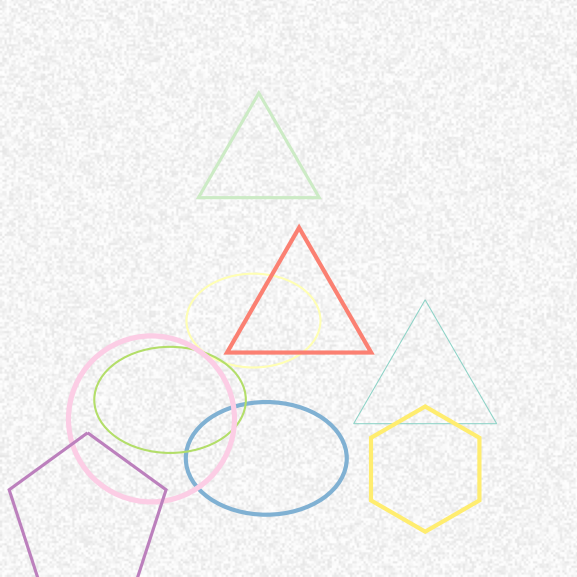[{"shape": "triangle", "thickness": 0.5, "radius": 0.71, "center": [0.736, 0.337]}, {"shape": "oval", "thickness": 1, "radius": 0.58, "center": [0.439, 0.444]}, {"shape": "triangle", "thickness": 2, "radius": 0.72, "center": [0.518, 0.461]}, {"shape": "oval", "thickness": 2, "radius": 0.7, "center": [0.461, 0.205]}, {"shape": "oval", "thickness": 1, "radius": 0.66, "center": [0.294, 0.307]}, {"shape": "circle", "thickness": 2.5, "radius": 0.72, "center": [0.262, 0.274]}, {"shape": "pentagon", "thickness": 1.5, "radius": 0.71, "center": [0.152, 0.107]}, {"shape": "triangle", "thickness": 1.5, "radius": 0.6, "center": [0.448, 0.717]}, {"shape": "hexagon", "thickness": 2, "radius": 0.54, "center": [0.736, 0.187]}]